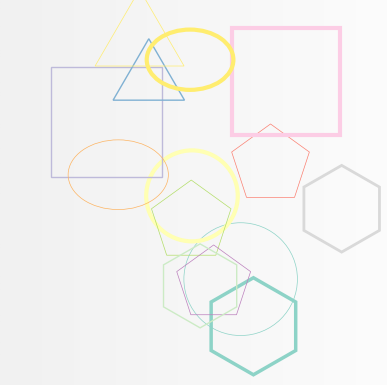[{"shape": "hexagon", "thickness": 2.5, "radius": 0.63, "center": [0.654, 0.153]}, {"shape": "circle", "thickness": 0.5, "radius": 0.73, "center": [0.621, 0.275]}, {"shape": "circle", "thickness": 3, "radius": 0.59, "center": [0.495, 0.491]}, {"shape": "square", "thickness": 1, "radius": 0.72, "center": [0.276, 0.683]}, {"shape": "pentagon", "thickness": 0.5, "radius": 0.53, "center": [0.698, 0.573]}, {"shape": "triangle", "thickness": 1, "radius": 0.53, "center": [0.384, 0.793]}, {"shape": "oval", "thickness": 0.5, "radius": 0.65, "center": [0.305, 0.546]}, {"shape": "pentagon", "thickness": 0.5, "radius": 0.54, "center": [0.494, 0.424]}, {"shape": "square", "thickness": 3, "radius": 0.7, "center": [0.738, 0.789]}, {"shape": "hexagon", "thickness": 2, "radius": 0.56, "center": [0.882, 0.458]}, {"shape": "pentagon", "thickness": 0.5, "radius": 0.5, "center": [0.551, 0.264]}, {"shape": "hexagon", "thickness": 1, "radius": 0.55, "center": [0.516, 0.257]}, {"shape": "oval", "thickness": 3, "radius": 0.56, "center": [0.49, 0.845]}, {"shape": "triangle", "thickness": 0.5, "radius": 0.66, "center": [0.36, 0.895]}]